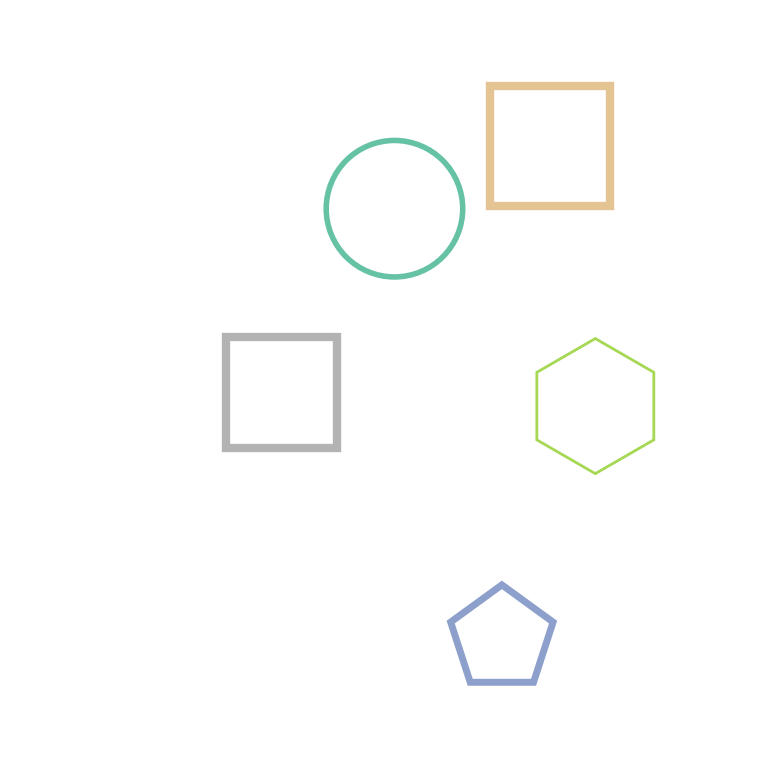[{"shape": "circle", "thickness": 2, "radius": 0.44, "center": [0.512, 0.729]}, {"shape": "pentagon", "thickness": 2.5, "radius": 0.35, "center": [0.652, 0.17]}, {"shape": "hexagon", "thickness": 1, "radius": 0.44, "center": [0.773, 0.473]}, {"shape": "square", "thickness": 3, "radius": 0.39, "center": [0.714, 0.81]}, {"shape": "square", "thickness": 3, "radius": 0.36, "center": [0.365, 0.49]}]